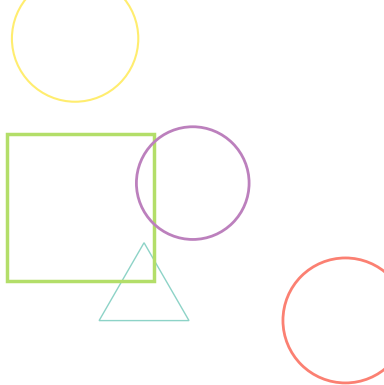[{"shape": "triangle", "thickness": 1, "radius": 0.67, "center": [0.374, 0.235]}, {"shape": "circle", "thickness": 2, "radius": 0.81, "center": [0.897, 0.168]}, {"shape": "square", "thickness": 2.5, "radius": 0.96, "center": [0.208, 0.461]}, {"shape": "circle", "thickness": 2, "radius": 0.73, "center": [0.501, 0.524]}, {"shape": "circle", "thickness": 1.5, "radius": 0.82, "center": [0.195, 0.9]}]